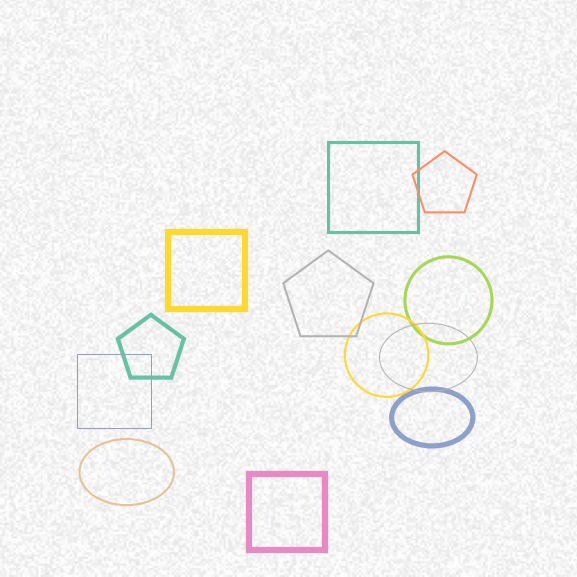[{"shape": "square", "thickness": 1.5, "radius": 0.39, "center": [0.647, 0.675]}, {"shape": "pentagon", "thickness": 2, "radius": 0.3, "center": [0.261, 0.394]}, {"shape": "pentagon", "thickness": 1, "radius": 0.29, "center": [0.77, 0.679]}, {"shape": "square", "thickness": 0.5, "radius": 0.32, "center": [0.197, 0.322]}, {"shape": "oval", "thickness": 2.5, "radius": 0.35, "center": [0.748, 0.276]}, {"shape": "square", "thickness": 3, "radius": 0.33, "center": [0.497, 0.113]}, {"shape": "circle", "thickness": 1.5, "radius": 0.38, "center": [0.777, 0.479]}, {"shape": "circle", "thickness": 1, "radius": 0.36, "center": [0.669, 0.384]}, {"shape": "square", "thickness": 3, "radius": 0.33, "center": [0.357, 0.53]}, {"shape": "oval", "thickness": 1, "radius": 0.41, "center": [0.219, 0.182]}, {"shape": "oval", "thickness": 0.5, "radius": 0.42, "center": [0.742, 0.38]}, {"shape": "pentagon", "thickness": 1, "radius": 0.41, "center": [0.569, 0.483]}]